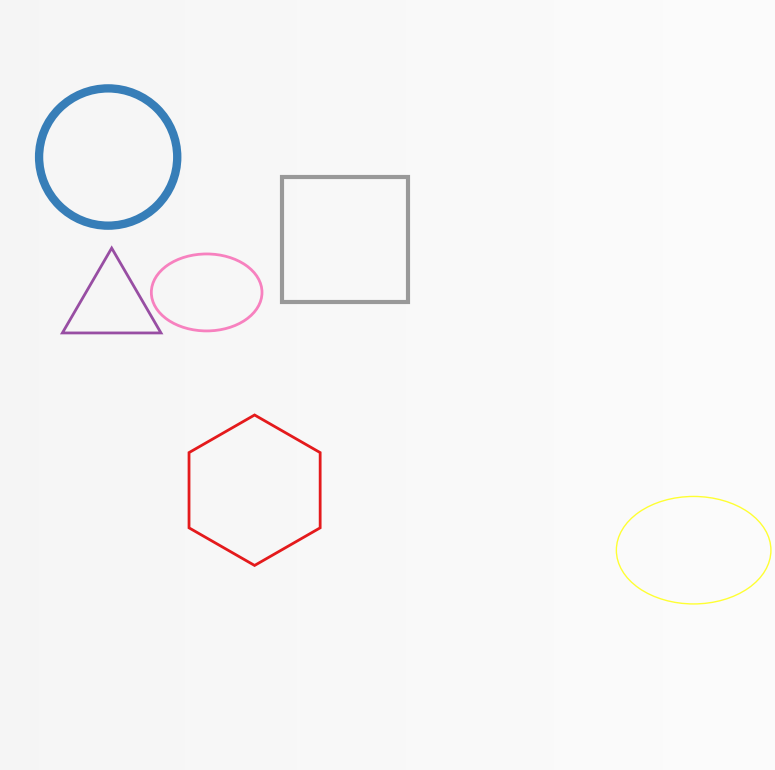[{"shape": "hexagon", "thickness": 1, "radius": 0.49, "center": [0.329, 0.363]}, {"shape": "circle", "thickness": 3, "radius": 0.45, "center": [0.14, 0.796]}, {"shape": "triangle", "thickness": 1, "radius": 0.37, "center": [0.144, 0.604]}, {"shape": "oval", "thickness": 0.5, "radius": 0.5, "center": [0.895, 0.285]}, {"shape": "oval", "thickness": 1, "radius": 0.36, "center": [0.267, 0.62]}, {"shape": "square", "thickness": 1.5, "radius": 0.4, "center": [0.445, 0.689]}]